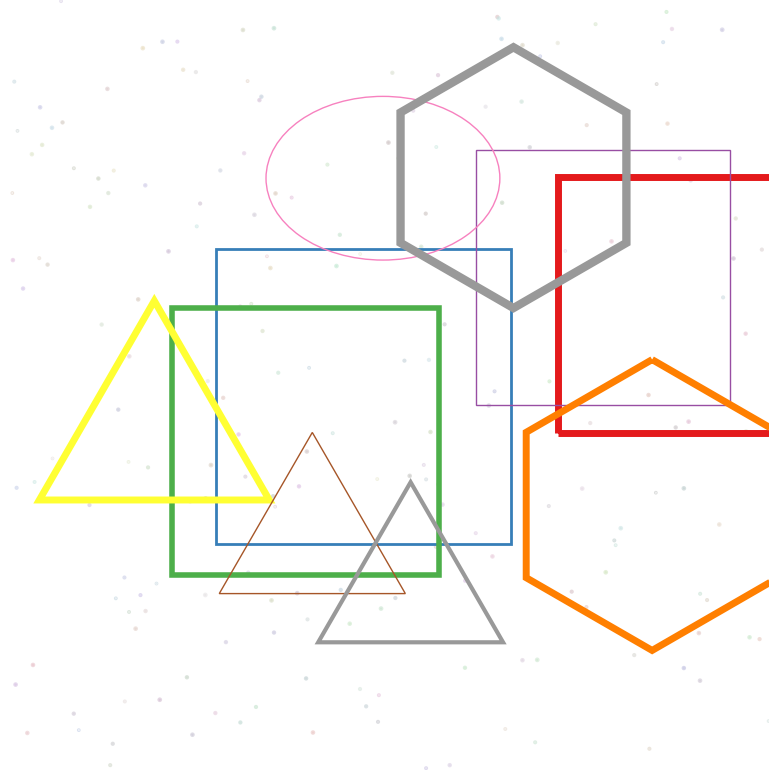[{"shape": "square", "thickness": 2.5, "radius": 0.83, "center": [0.89, 0.603]}, {"shape": "square", "thickness": 1, "radius": 0.96, "center": [0.472, 0.485]}, {"shape": "square", "thickness": 2, "radius": 0.87, "center": [0.397, 0.427]}, {"shape": "square", "thickness": 0.5, "radius": 0.83, "center": [0.783, 0.64]}, {"shape": "hexagon", "thickness": 2.5, "radius": 0.94, "center": [0.847, 0.344]}, {"shape": "triangle", "thickness": 2.5, "radius": 0.86, "center": [0.2, 0.437]}, {"shape": "triangle", "thickness": 0.5, "radius": 0.7, "center": [0.406, 0.299]}, {"shape": "oval", "thickness": 0.5, "radius": 0.76, "center": [0.497, 0.769]}, {"shape": "hexagon", "thickness": 3, "radius": 0.85, "center": [0.667, 0.769]}, {"shape": "triangle", "thickness": 1.5, "radius": 0.69, "center": [0.533, 0.235]}]